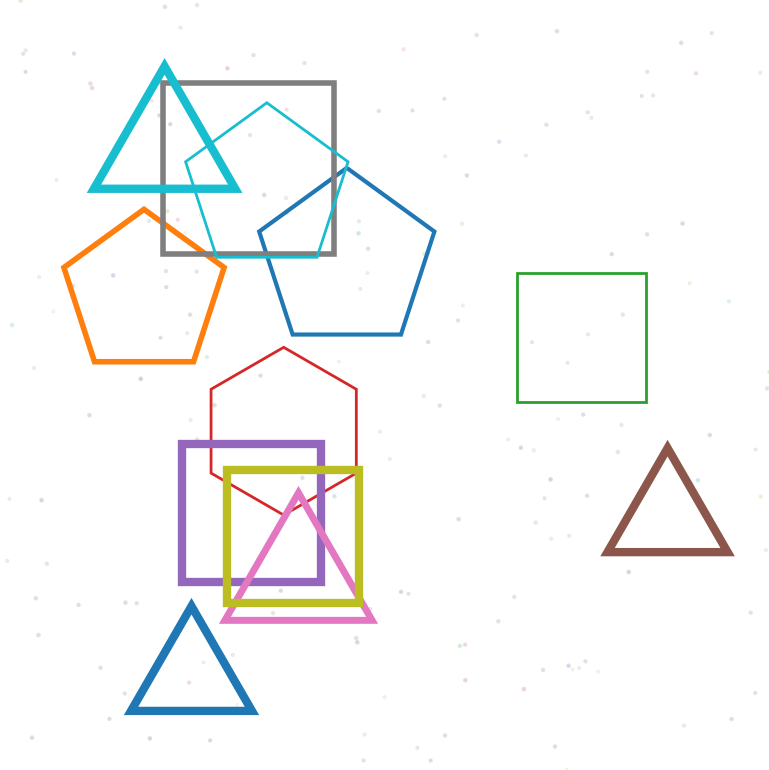[{"shape": "triangle", "thickness": 3, "radius": 0.45, "center": [0.249, 0.122]}, {"shape": "pentagon", "thickness": 1.5, "radius": 0.6, "center": [0.45, 0.662]}, {"shape": "pentagon", "thickness": 2, "radius": 0.55, "center": [0.187, 0.619]}, {"shape": "square", "thickness": 1, "radius": 0.42, "center": [0.755, 0.562]}, {"shape": "hexagon", "thickness": 1, "radius": 0.54, "center": [0.368, 0.44]}, {"shape": "square", "thickness": 3, "radius": 0.45, "center": [0.327, 0.334]}, {"shape": "triangle", "thickness": 3, "radius": 0.45, "center": [0.867, 0.328]}, {"shape": "triangle", "thickness": 2.5, "radius": 0.55, "center": [0.388, 0.25]}, {"shape": "square", "thickness": 2, "radius": 0.56, "center": [0.323, 0.781]}, {"shape": "square", "thickness": 3, "radius": 0.43, "center": [0.38, 0.303]}, {"shape": "pentagon", "thickness": 1, "radius": 0.55, "center": [0.347, 0.756]}, {"shape": "triangle", "thickness": 3, "radius": 0.53, "center": [0.214, 0.808]}]